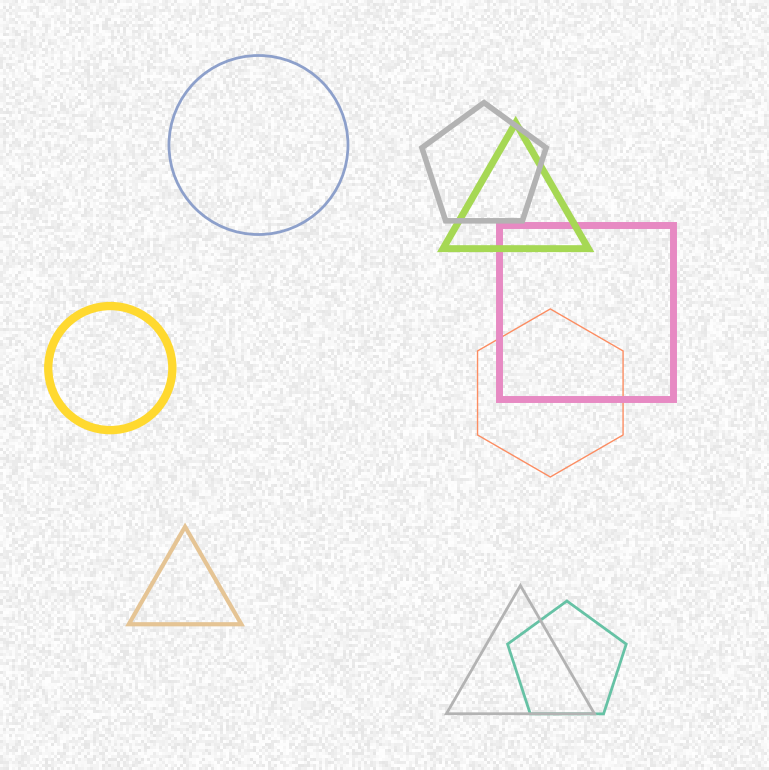[{"shape": "pentagon", "thickness": 1, "radius": 0.41, "center": [0.736, 0.138]}, {"shape": "hexagon", "thickness": 0.5, "radius": 0.55, "center": [0.715, 0.49]}, {"shape": "circle", "thickness": 1, "radius": 0.58, "center": [0.336, 0.812]}, {"shape": "square", "thickness": 2.5, "radius": 0.57, "center": [0.761, 0.595]}, {"shape": "triangle", "thickness": 2.5, "radius": 0.54, "center": [0.67, 0.732]}, {"shape": "circle", "thickness": 3, "radius": 0.4, "center": [0.143, 0.522]}, {"shape": "triangle", "thickness": 1.5, "radius": 0.42, "center": [0.24, 0.231]}, {"shape": "pentagon", "thickness": 2, "radius": 0.42, "center": [0.629, 0.782]}, {"shape": "triangle", "thickness": 1, "radius": 0.55, "center": [0.676, 0.129]}]